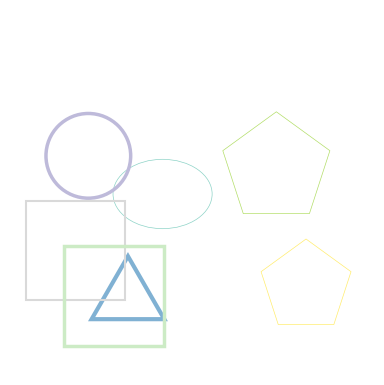[{"shape": "oval", "thickness": 0.5, "radius": 0.64, "center": [0.422, 0.496]}, {"shape": "circle", "thickness": 2.5, "radius": 0.55, "center": [0.229, 0.595]}, {"shape": "triangle", "thickness": 3, "radius": 0.55, "center": [0.332, 0.225]}, {"shape": "pentagon", "thickness": 0.5, "radius": 0.73, "center": [0.718, 0.563]}, {"shape": "square", "thickness": 1.5, "radius": 0.64, "center": [0.196, 0.349]}, {"shape": "square", "thickness": 2.5, "radius": 0.65, "center": [0.296, 0.231]}, {"shape": "pentagon", "thickness": 0.5, "radius": 0.61, "center": [0.795, 0.256]}]